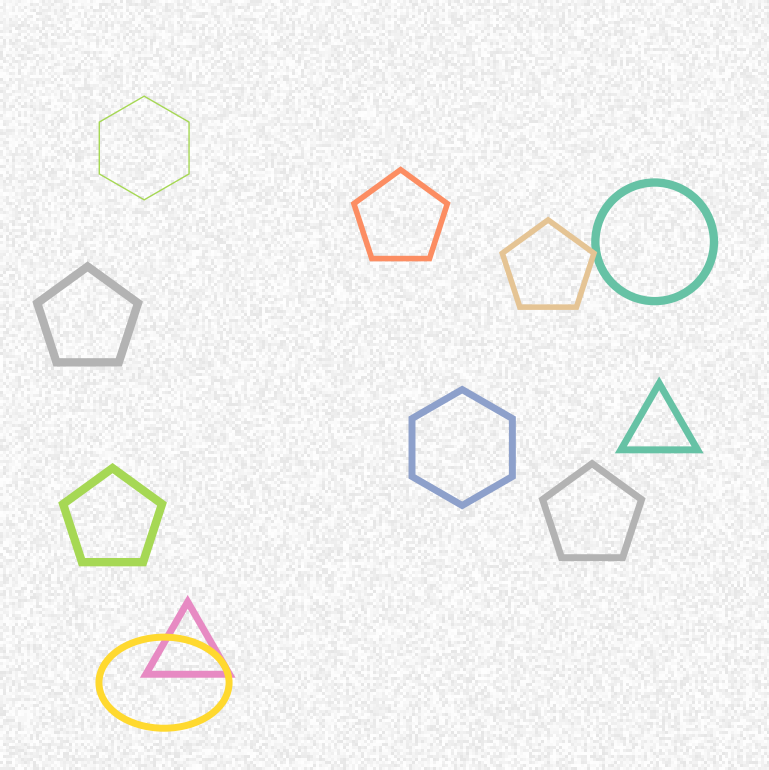[{"shape": "triangle", "thickness": 2.5, "radius": 0.29, "center": [0.856, 0.445]}, {"shape": "circle", "thickness": 3, "radius": 0.39, "center": [0.85, 0.686]}, {"shape": "pentagon", "thickness": 2, "radius": 0.32, "center": [0.52, 0.716]}, {"shape": "hexagon", "thickness": 2.5, "radius": 0.38, "center": [0.6, 0.419]}, {"shape": "triangle", "thickness": 2.5, "radius": 0.31, "center": [0.244, 0.156]}, {"shape": "pentagon", "thickness": 3, "radius": 0.34, "center": [0.146, 0.325]}, {"shape": "hexagon", "thickness": 0.5, "radius": 0.34, "center": [0.187, 0.808]}, {"shape": "oval", "thickness": 2.5, "radius": 0.42, "center": [0.213, 0.113]}, {"shape": "pentagon", "thickness": 2, "radius": 0.31, "center": [0.712, 0.652]}, {"shape": "pentagon", "thickness": 2.5, "radius": 0.34, "center": [0.769, 0.33]}, {"shape": "pentagon", "thickness": 3, "radius": 0.34, "center": [0.114, 0.585]}]